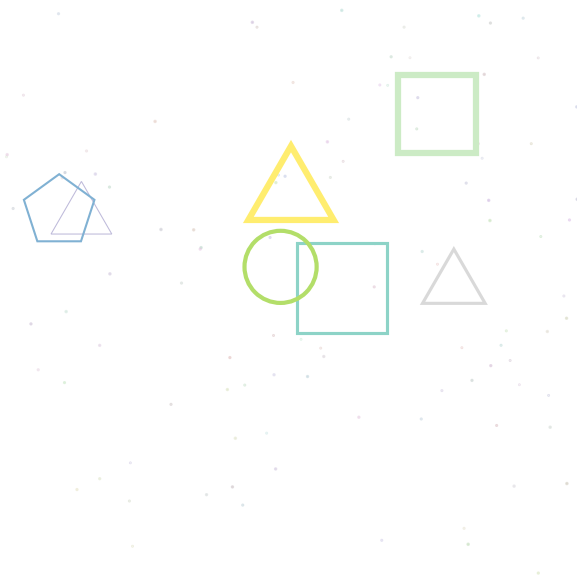[{"shape": "square", "thickness": 1.5, "radius": 0.39, "center": [0.592, 0.5]}, {"shape": "triangle", "thickness": 0.5, "radius": 0.3, "center": [0.141, 0.624]}, {"shape": "pentagon", "thickness": 1, "radius": 0.32, "center": [0.102, 0.633]}, {"shape": "circle", "thickness": 2, "radius": 0.31, "center": [0.486, 0.537]}, {"shape": "triangle", "thickness": 1.5, "radius": 0.31, "center": [0.786, 0.505]}, {"shape": "square", "thickness": 3, "radius": 0.34, "center": [0.757, 0.802]}, {"shape": "triangle", "thickness": 3, "radius": 0.43, "center": [0.504, 0.661]}]